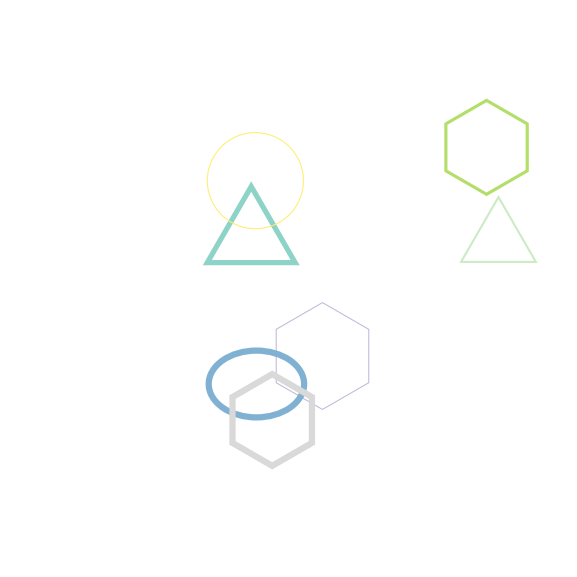[{"shape": "triangle", "thickness": 2.5, "radius": 0.44, "center": [0.435, 0.588]}, {"shape": "hexagon", "thickness": 0.5, "radius": 0.46, "center": [0.558, 0.383]}, {"shape": "oval", "thickness": 3, "radius": 0.41, "center": [0.444, 0.334]}, {"shape": "hexagon", "thickness": 1.5, "radius": 0.41, "center": [0.843, 0.744]}, {"shape": "hexagon", "thickness": 3, "radius": 0.4, "center": [0.471, 0.272]}, {"shape": "triangle", "thickness": 1, "radius": 0.37, "center": [0.863, 0.583]}, {"shape": "circle", "thickness": 0.5, "radius": 0.42, "center": [0.442, 0.686]}]